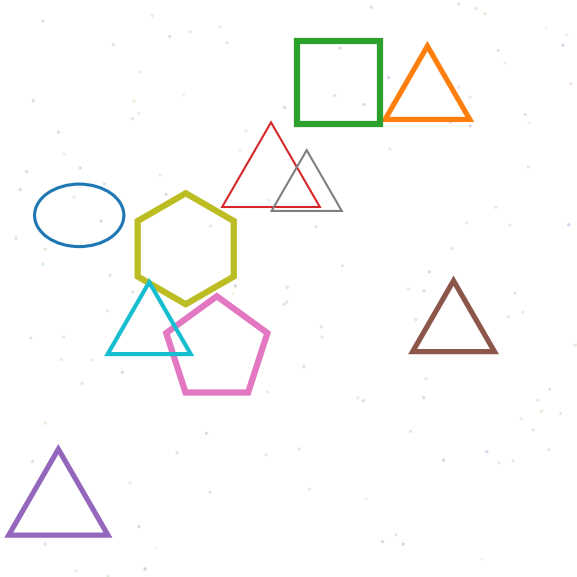[{"shape": "oval", "thickness": 1.5, "radius": 0.39, "center": [0.137, 0.626]}, {"shape": "triangle", "thickness": 2.5, "radius": 0.42, "center": [0.74, 0.835]}, {"shape": "square", "thickness": 3, "radius": 0.36, "center": [0.587, 0.856]}, {"shape": "triangle", "thickness": 1, "radius": 0.49, "center": [0.469, 0.69]}, {"shape": "triangle", "thickness": 2.5, "radius": 0.5, "center": [0.101, 0.122]}, {"shape": "triangle", "thickness": 2.5, "radius": 0.41, "center": [0.785, 0.431]}, {"shape": "pentagon", "thickness": 3, "radius": 0.46, "center": [0.375, 0.394]}, {"shape": "triangle", "thickness": 1, "radius": 0.35, "center": [0.531, 0.669]}, {"shape": "hexagon", "thickness": 3, "radius": 0.48, "center": [0.322, 0.568]}, {"shape": "triangle", "thickness": 2, "radius": 0.42, "center": [0.258, 0.428]}]